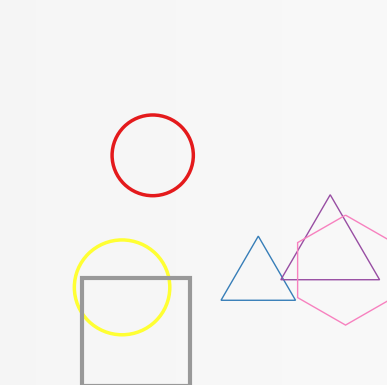[{"shape": "circle", "thickness": 2.5, "radius": 0.52, "center": [0.394, 0.597]}, {"shape": "triangle", "thickness": 1, "radius": 0.56, "center": [0.667, 0.276]}, {"shape": "triangle", "thickness": 1, "radius": 0.74, "center": [0.852, 0.347]}, {"shape": "circle", "thickness": 2.5, "radius": 0.62, "center": [0.315, 0.254]}, {"shape": "hexagon", "thickness": 1, "radius": 0.71, "center": [0.892, 0.298]}, {"shape": "square", "thickness": 3, "radius": 0.7, "center": [0.35, 0.138]}]